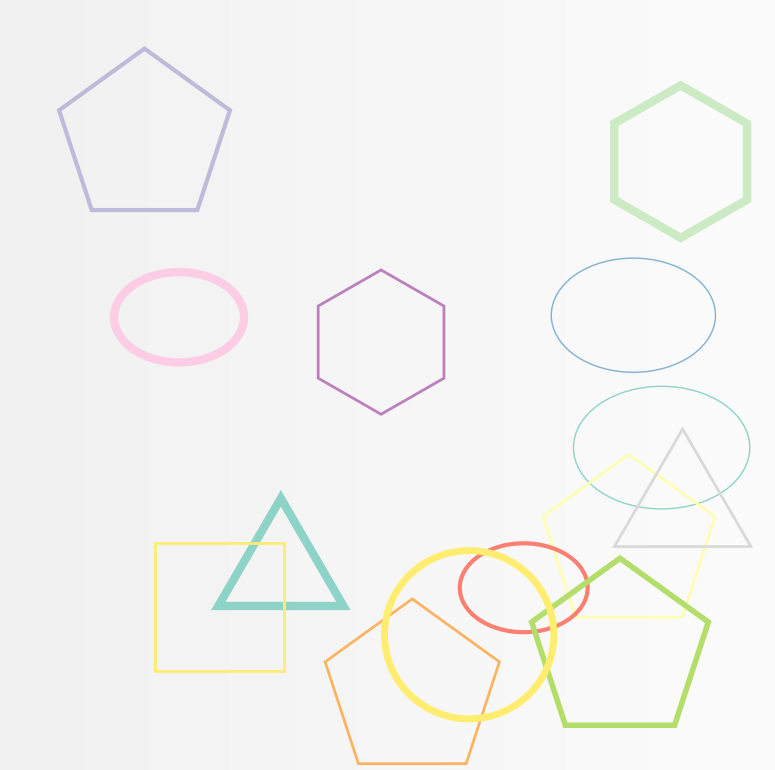[{"shape": "oval", "thickness": 0.5, "radius": 0.57, "center": [0.854, 0.419]}, {"shape": "triangle", "thickness": 3, "radius": 0.47, "center": [0.362, 0.26]}, {"shape": "pentagon", "thickness": 1, "radius": 0.58, "center": [0.812, 0.293]}, {"shape": "pentagon", "thickness": 1.5, "radius": 0.58, "center": [0.186, 0.821]}, {"shape": "oval", "thickness": 1.5, "radius": 0.41, "center": [0.676, 0.237]}, {"shape": "oval", "thickness": 0.5, "radius": 0.53, "center": [0.817, 0.591]}, {"shape": "pentagon", "thickness": 1, "radius": 0.59, "center": [0.532, 0.104]}, {"shape": "pentagon", "thickness": 2, "radius": 0.6, "center": [0.8, 0.155]}, {"shape": "oval", "thickness": 3, "radius": 0.42, "center": [0.231, 0.588]}, {"shape": "triangle", "thickness": 1, "radius": 0.51, "center": [0.881, 0.341]}, {"shape": "hexagon", "thickness": 1, "radius": 0.47, "center": [0.492, 0.556]}, {"shape": "hexagon", "thickness": 3, "radius": 0.49, "center": [0.878, 0.79]}, {"shape": "circle", "thickness": 2.5, "radius": 0.55, "center": [0.605, 0.176]}, {"shape": "square", "thickness": 1, "radius": 0.42, "center": [0.283, 0.211]}]